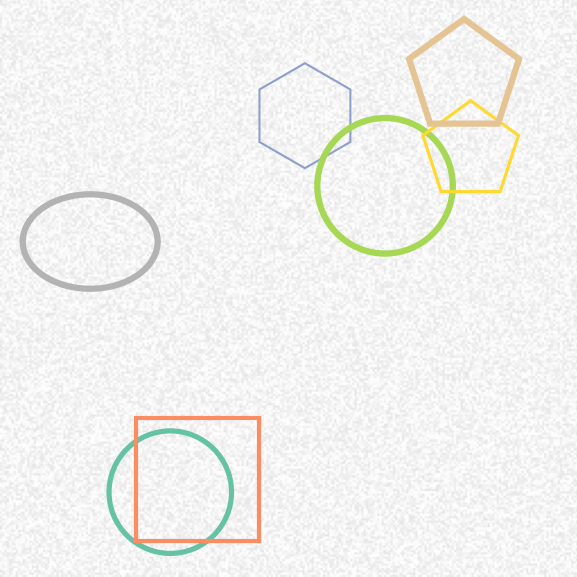[{"shape": "circle", "thickness": 2.5, "radius": 0.53, "center": [0.295, 0.147]}, {"shape": "square", "thickness": 2, "radius": 0.53, "center": [0.342, 0.169]}, {"shape": "hexagon", "thickness": 1, "radius": 0.45, "center": [0.528, 0.799]}, {"shape": "circle", "thickness": 3, "radius": 0.59, "center": [0.667, 0.677]}, {"shape": "pentagon", "thickness": 1.5, "radius": 0.43, "center": [0.815, 0.738]}, {"shape": "pentagon", "thickness": 3, "radius": 0.5, "center": [0.804, 0.866]}, {"shape": "oval", "thickness": 3, "radius": 0.58, "center": [0.156, 0.581]}]